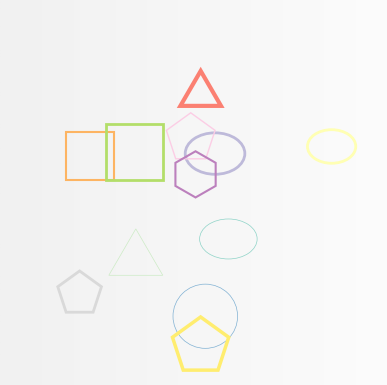[{"shape": "oval", "thickness": 0.5, "radius": 0.37, "center": [0.589, 0.379]}, {"shape": "oval", "thickness": 2, "radius": 0.31, "center": [0.856, 0.62]}, {"shape": "oval", "thickness": 2, "radius": 0.38, "center": [0.555, 0.601]}, {"shape": "triangle", "thickness": 3, "radius": 0.3, "center": [0.518, 0.755]}, {"shape": "circle", "thickness": 0.5, "radius": 0.42, "center": [0.53, 0.179]}, {"shape": "square", "thickness": 1.5, "radius": 0.31, "center": [0.232, 0.594]}, {"shape": "square", "thickness": 2, "radius": 0.36, "center": [0.347, 0.606]}, {"shape": "pentagon", "thickness": 1, "radius": 0.33, "center": [0.492, 0.641]}, {"shape": "pentagon", "thickness": 2, "radius": 0.3, "center": [0.205, 0.237]}, {"shape": "hexagon", "thickness": 1.5, "radius": 0.3, "center": [0.505, 0.547]}, {"shape": "triangle", "thickness": 0.5, "radius": 0.4, "center": [0.35, 0.325]}, {"shape": "pentagon", "thickness": 2.5, "radius": 0.38, "center": [0.518, 0.1]}]